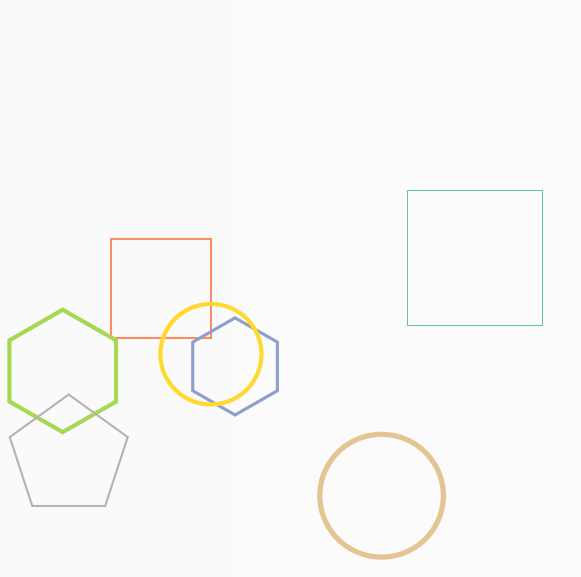[{"shape": "square", "thickness": 0.5, "radius": 0.58, "center": [0.816, 0.553]}, {"shape": "square", "thickness": 1, "radius": 0.43, "center": [0.278, 0.499]}, {"shape": "hexagon", "thickness": 1.5, "radius": 0.42, "center": [0.404, 0.365]}, {"shape": "hexagon", "thickness": 2, "radius": 0.53, "center": [0.108, 0.357]}, {"shape": "circle", "thickness": 2, "radius": 0.43, "center": [0.363, 0.386]}, {"shape": "circle", "thickness": 2.5, "radius": 0.53, "center": [0.656, 0.141]}, {"shape": "pentagon", "thickness": 1, "radius": 0.53, "center": [0.118, 0.209]}]